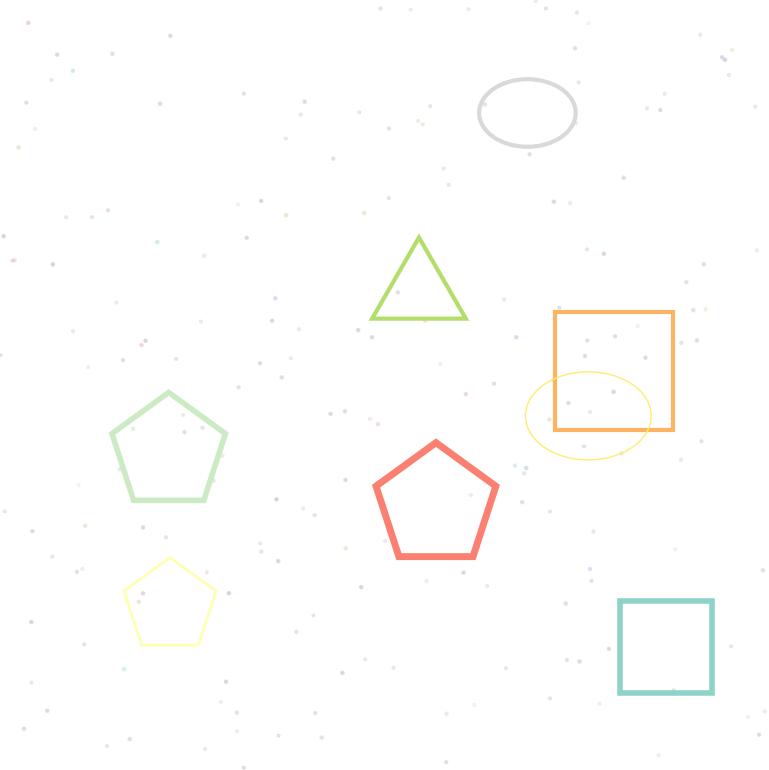[{"shape": "square", "thickness": 2, "radius": 0.3, "center": [0.865, 0.16]}, {"shape": "pentagon", "thickness": 1, "radius": 0.31, "center": [0.221, 0.213]}, {"shape": "pentagon", "thickness": 2.5, "radius": 0.41, "center": [0.566, 0.343]}, {"shape": "square", "thickness": 1.5, "radius": 0.38, "center": [0.798, 0.518]}, {"shape": "triangle", "thickness": 1.5, "radius": 0.35, "center": [0.544, 0.621]}, {"shape": "oval", "thickness": 1.5, "radius": 0.31, "center": [0.685, 0.853]}, {"shape": "pentagon", "thickness": 2, "radius": 0.39, "center": [0.219, 0.413]}, {"shape": "oval", "thickness": 0.5, "radius": 0.41, "center": [0.764, 0.46]}]